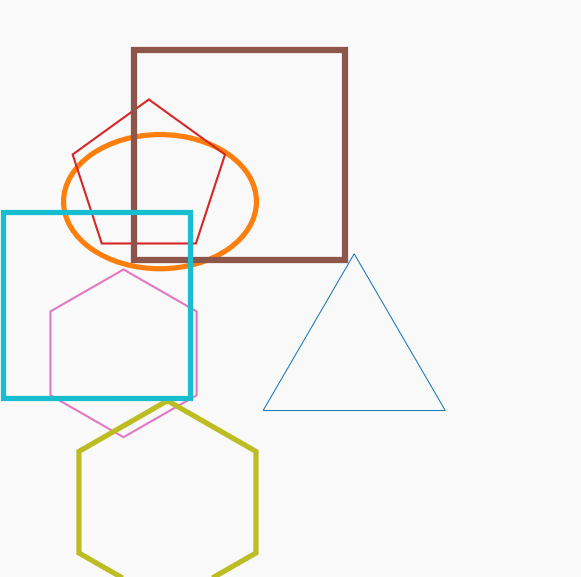[{"shape": "triangle", "thickness": 0.5, "radius": 0.9, "center": [0.609, 0.379]}, {"shape": "oval", "thickness": 2.5, "radius": 0.83, "center": [0.275, 0.65]}, {"shape": "pentagon", "thickness": 1, "radius": 0.69, "center": [0.256, 0.689]}, {"shape": "square", "thickness": 3, "radius": 0.91, "center": [0.412, 0.731]}, {"shape": "hexagon", "thickness": 1, "radius": 0.73, "center": [0.213, 0.387]}, {"shape": "hexagon", "thickness": 2.5, "radius": 0.88, "center": [0.288, 0.129]}, {"shape": "square", "thickness": 2.5, "radius": 0.81, "center": [0.166, 0.471]}]